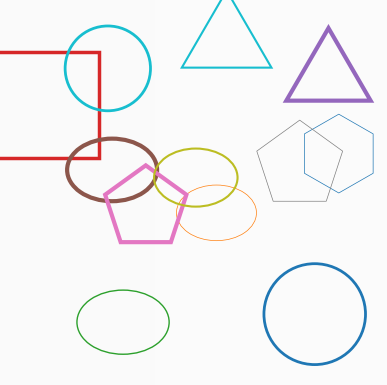[{"shape": "circle", "thickness": 2, "radius": 0.66, "center": [0.812, 0.184]}, {"shape": "hexagon", "thickness": 0.5, "radius": 0.51, "center": [0.874, 0.601]}, {"shape": "oval", "thickness": 0.5, "radius": 0.52, "center": [0.559, 0.447]}, {"shape": "oval", "thickness": 1, "radius": 0.59, "center": [0.318, 0.163]}, {"shape": "square", "thickness": 2.5, "radius": 0.69, "center": [0.119, 0.728]}, {"shape": "triangle", "thickness": 3, "radius": 0.63, "center": [0.848, 0.801]}, {"shape": "oval", "thickness": 3, "radius": 0.58, "center": [0.289, 0.559]}, {"shape": "pentagon", "thickness": 3, "radius": 0.55, "center": [0.376, 0.46]}, {"shape": "pentagon", "thickness": 0.5, "radius": 0.58, "center": [0.773, 0.571]}, {"shape": "oval", "thickness": 1.5, "radius": 0.54, "center": [0.505, 0.539]}, {"shape": "circle", "thickness": 2, "radius": 0.55, "center": [0.278, 0.822]}, {"shape": "triangle", "thickness": 1.5, "radius": 0.67, "center": [0.585, 0.891]}]